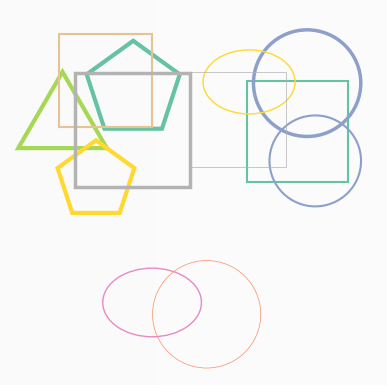[{"shape": "square", "thickness": 1.5, "radius": 0.66, "center": [0.768, 0.657]}, {"shape": "pentagon", "thickness": 3, "radius": 0.63, "center": [0.344, 0.768]}, {"shape": "circle", "thickness": 0.5, "radius": 0.7, "center": [0.533, 0.184]}, {"shape": "circle", "thickness": 2.5, "radius": 0.69, "center": [0.793, 0.784]}, {"shape": "circle", "thickness": 1.5, "radius": 0.59, "center": [0.814, 0.582]}, {"shape": "oval", "thickness": 1, "radius": 0.64, "center": [0.393, 0.214]}, {"shape": "triangle", "thickness": 3, "radius": 0.66, "center": [0.161, 0.681]}, {"shape": "oval", "thickness": 1, "radius": 0.59, "center": [0.643, 0.787]}, {"shape": "pentagon", "thickness": 3, "radius": 0.52, "center": [0.248, 0.531]}, {"shape": "square", "thickness": 1.5, "radius": 0.6, "center": [0.272, 0.791]}, {"shape": "square", "thickness": 0.5, "radius": 0.62, "center": [0.615, 0.691]}, {"shape": "square", "thickness": 2.5, "radius": 0.74, "center": [0.341, 0.662]}]